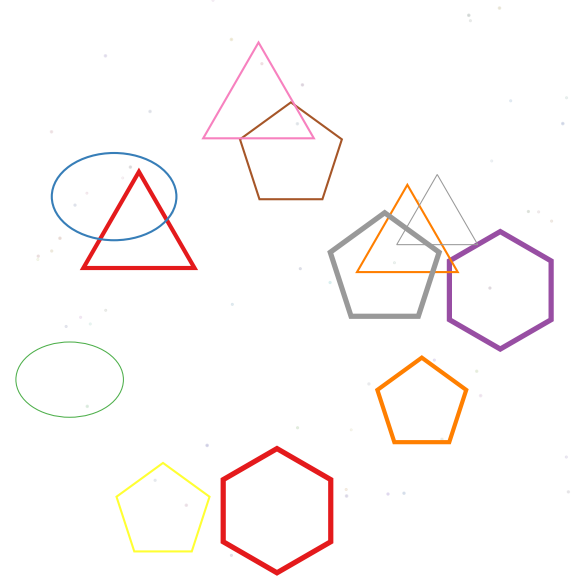[{"shape": "hexagon", "thickness": 2.5, "radius": 0.54, "center": [0.48, 0.115]}, {"shape": "triangle", "thickness": 2, "radius": 0.56, "center": [0.241, 0.591]}, {"shape": "oval", "thickness": 1, "radius": 0.54, "center": [0.198, 0.659]}, {"shape": "oval", "thickness": 0.5, "radius": 0.47, "center": [0.121, 0.342]}, {"shape": "hexagon", "thickness": 2.5, "radius": 0.51, "center": [0.866, 0.496]}, {"shape": "pentagon", "thickness": 2, "radius": 0.4, "center": [0.73, 0.299]}, {"shape": "triangle", "thickness": 1, "radius": 0.5, "center": [0.705, 0.578]}, {"shape": "pentagon", "thickness": 1, "radius": 0.42, "center": [0.282, 0.113]}, {"shape": "pentagon", "thickness": 1, "radius": 0.46, "center": [0.504, 0.729]}, {"shape": "triangle", "thickness": 1, "radius": 0.55, "center": [0.448, 0.815]}, {"shape": "pentagon", "thickness": 2.5, "radius": 0.5, "center": [0.666, 0.532]}, {"shape": "triangle", "thickness": 0.5, "radius": 0.41, "center": [0.757, 0.616]}]